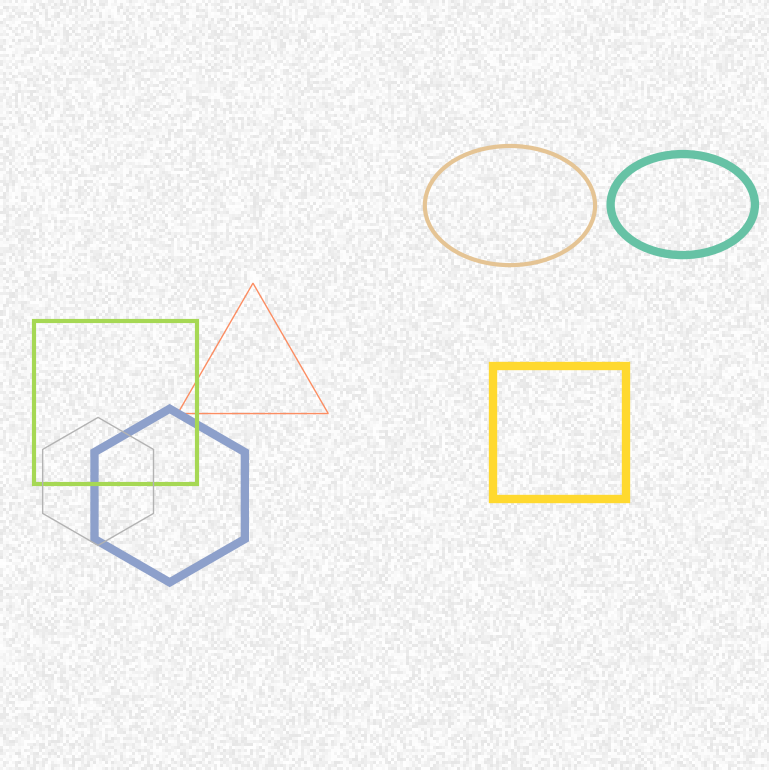[{"shape": "oval", "thickness": 3, "radius": 0.47, "center": [0.887, 0.734]}, {"shape": "triangle", "thickness": 0.5, "radius": 0.56, "center": [0.329, 0.519]}, {"shape": "hexagon", "thickness": 3, "radius": 0.56, "center": [0.22, 0.356]}, {"shape": "square", "thickness": 1.5, "radius": 0.53, "center": [0.15, 0.477]}, {"shape": "square", "thickness": 3, "radius": 0.43, "center": [0.727, 0.438]}, {"shape": "oval", "thickness": 1.5, "radius": 0.55, "center": [0.662, 0.733]}, {"shape": "hexagon", "thickness": 0.5, "radius": 0.42, "center": [0.127, 0.375]}]